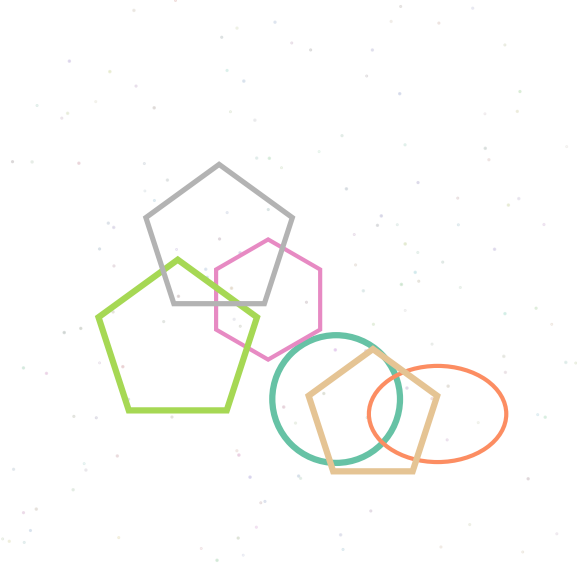[{"shape": "circle", "thickness": 3, "radius": 0.55, "center": [0.582, 0.308]}, {"shape": "oval", "thickness": 2, "radius": 0.59, "center": [0.758, 0.282]}, {"shape": "hexagon", "thickness": 2, "radius": 0.52, "center": [0.464, 0.48]}, {"shape": "pentagon", "thickness": 3, "radius": 0.72, "center": [0.308, 0.405]}, {"shape": "pentagon", "thickness": 3, "radius": 0.59, "center": [0.646, 0.278]}, {"shape": "pentagon", "thickness": 2.5, "radius": 0.67, "center": [0.379, 0.581]}]